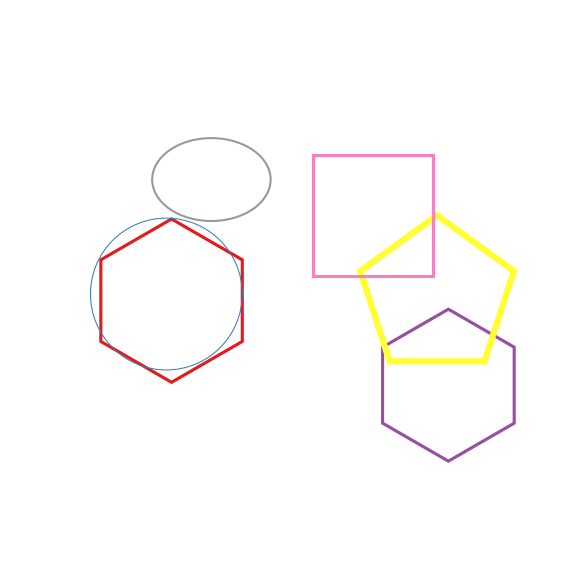[{"shape": "hexagon", "thickness": 1.5, "radius": 0.71, "center": [0.297, 0.479]}, {"shape": "circle", "thickness": 0.5, "radius": 0.66, "center": [0.288, 0.49]}, {"shape": "hexagon", "thickness": 1.5, "radius": 0.66, "center": [0.776, 0.332]}, {"shape": "pentagon", "thickness": 3, "radius": 0.7, "center": [0.757, 0.487]}, {"shape": "square", "thickness": 1.5, "radius": 0.52, "center": [0.646, 0.626]}, {"shape": "oval", "thickness": 1, "radius": 0.51, "center": [0.366, 0.688]}]